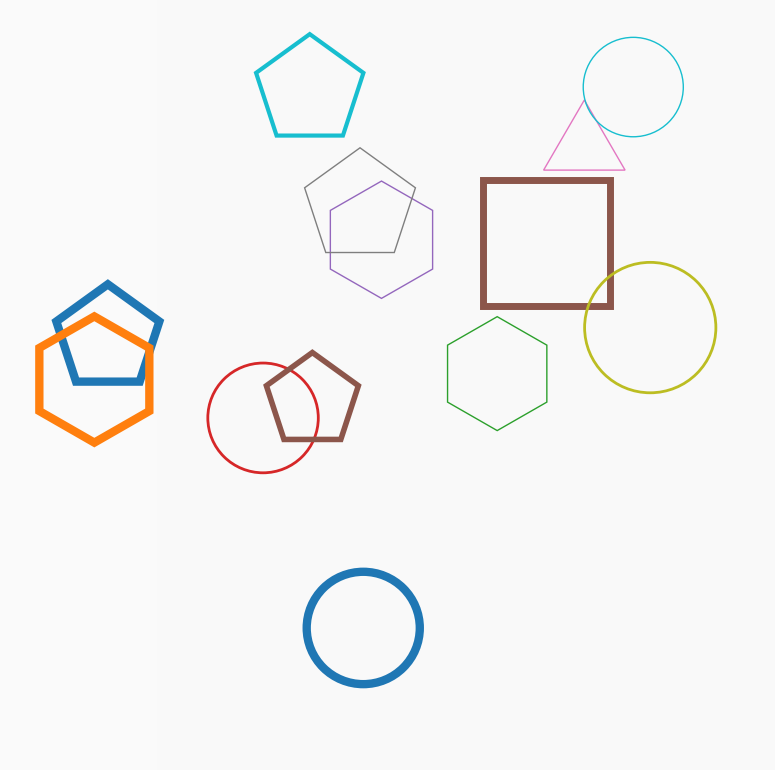[{"shape": "circle", "thickness": 3, "radius": 0.36, "center": [0.469, 0.184]}, {"shape": "pentagon", "thickness": 3, "radius": 0.35, "center": [0.139, 0.561]}, {"shape": "hexagon", "thickness": 3, "radius": 0.41, "center": [0.122, 0.507]}, {"shape": "hexagon", "thickness": 0.5, "radius": 0.37, "center": [0.642, 0.515]}, {"shape": "circle", "thickness": 1, "radius": 0.36, "center": [0.339, 0.457]}, {"shape": "hexagon", "thickness": 0.5, "radius": 0.38, "center": [0.492, 0.689]}, {"shape": "pentagon", "thickness": 2, "radius": 0.31, "center": [0.403, 0.48]}, {"shape": "square", "thickness": 2.5, "radius": 0.41, "center": [0.705, 0.685]}, {"shape": "triangle", "thickness": 0.5, "radius": 0.3, "center": [0.754, 0.809]}, {"shape": "pentagon", "thickness": 0.5, "radius": 0.38, "center": [0.465, 0.733]}, {"shape": "circle", "thickness": 1, "radius": 0.42, "center": [0.839, 0.575]}, {"shape": "pentagon", "thickness": 1.5, "radius": 0.36, "center": [0.4, 0.883]}, {"shape": "circle", "thickness": 0.5, "radius": 0.32, "center": [0.817, 0.887]}]